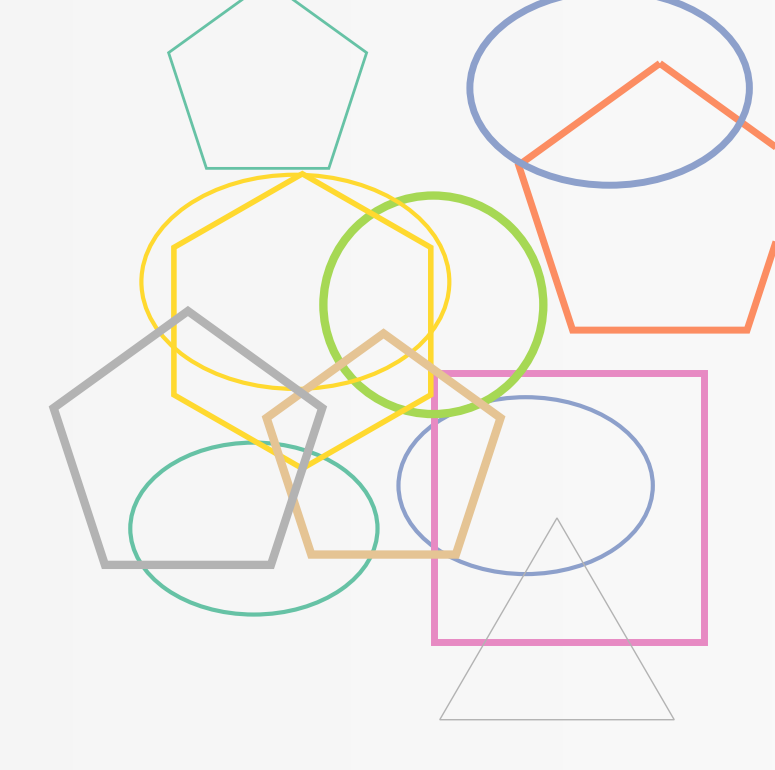[{"shape": "oval", "thickness": 1.5, "radius": 0.8, "center": [0.328, 0.314]}, {"shape": "pentagon", "thickness": 1, "radius": 0.67, "center": [0.345, 0.89]}, {"shape": "pentagon", "thickness": 2.5, "radius": 0.96, "center": [0.851, 0.726]}, {"shape": "oval", "thickness": 2.5, "radius": 0.9, "center": [0.787, 0.886]}, {"shape": "oval", "thickness": 1.5, "radius": 0.82, "center": [0.678, 0.369]}, {"shape": "square", "thickness": 2.5, "radius": 0.87, "center": [0.734, 0.341]}, {"shape": "circle", "thickness": 3, "radius": 0.71, "center": [0.559, 0.604]}, {"shape": "hexagon", "thickness": 2, "radius": 0.96, "center": [0.39, 0.583]}, {"shape": "oval", "thickness": 1.5, "radius": 0.99, "center": [0.381, 0.634]}, {"shape": "pentagon", "thickness": 3, "radius": 0.79, "center": [0.495, 0.408]}, {"shape": "triangle", "thickness": 0.5, "radius": 0.87, "center": [0.719, 0.153]}, {"shape": "pentagon", "thickness": 3, "radius": 0.91, "center": [0.242, 0.414]}]